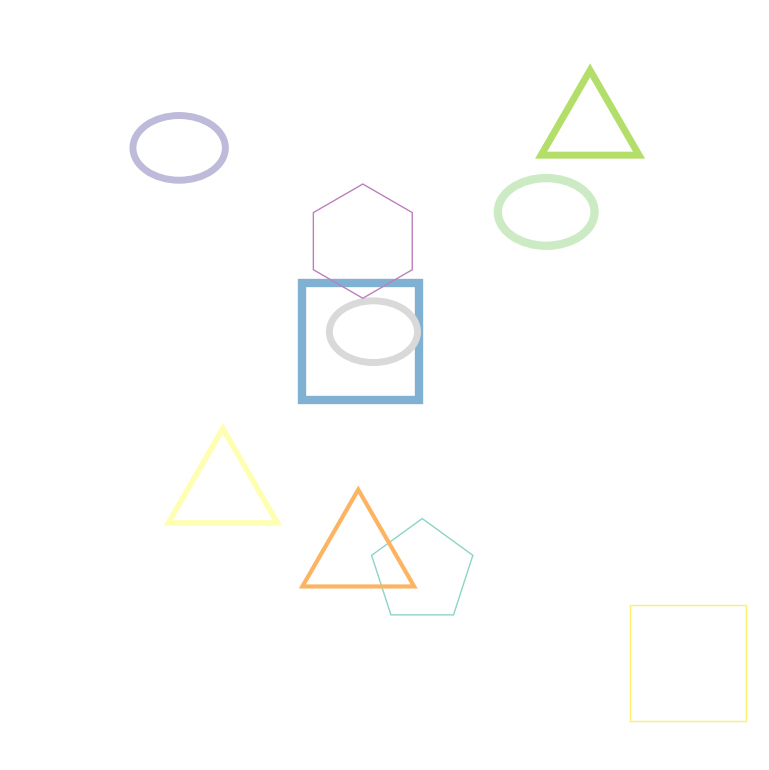[{"shape": "pentagon", "thickness": 0.5, "radius": 0.35, "center": [0.548, 0.257]}, {"shape": "triangle", "thickness": 2, "radius": 0.41, "center": [0.289, 0.362]}, {"shape": "oval", "thickness": 2.5, "radius": 0.3, "center": [0.233, 0.808]}, {"shape": "square", "thickness": 3, "radius": 0.38, "center": [0.468, 0.557]}, {"shape": "triangle", "thickness": 1.5, "radius": 0.42, "center": [0.465, 0.28]}, {"shape": "triangle", "thickness": 2.5, "radius": 0.37, "center": [0.766, 0.835]}, {"shape": "oval", "thickness": 2.5, "radius": 0.29, "center": [0.485, 0.569]}, {"shape": "hexagon", "thickness": 0.5, "radius": 0.37, "center": [0.471, 0.687]}, {"shape": "oval", "thickness": 3, "radius": 0.31, "center": [0.709, 0.725]}, {"shape": "square", "thickness": 0.5, "radius": 0.38, "center": [0.893, 0.139]}]